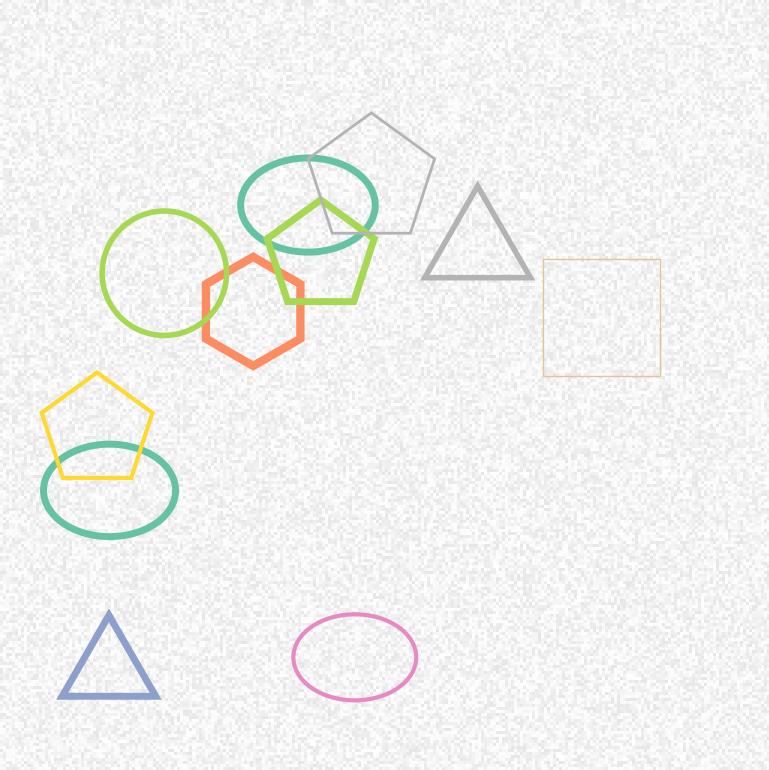[{"shape": "oval", "thickness": 2.5, "radius": 0.43, "center": [0.142, 0.363]}, {"shape": "oval", "thickness": 2.5, "radius": 0.44, "center": [0.4, 0.734]}, {"shape": "hexagon", "thickness": 3, "radius": 0.35, "center": [0.329, 0.596]}, {"shape": "triangle", "thickness": 2.5, "radius": 0.35, "center": [0.141, 0.131]}, {"shape": "oval", "thickness": 1.5, "radius": 0.4, "center": [0.461, 0.146]}, {"shape": "circle", "thickness": 2, "radius": 0.4, "center": [0.213, 0.645]}, {"shape": "pentagon", "thickness": 2.5, "radius": 0.37, "center": [0.416, 0.667]}, {"shape": "pentagon", "thickness": 1.5, "radius": 0.38, "center": [0.126, 0.441]}, {"shape": "square", "thickness": 0.5, "radius": 0.38, "center": [0.782, 0.588]}, {"shape": "pentagon", "thickness": 1, "radius": 0.43, "center": [0.482, 0.767]}, {"shape": "triangle", "thickness": 2, "radius": 0.4, "center": [0.62, 0.679]}]